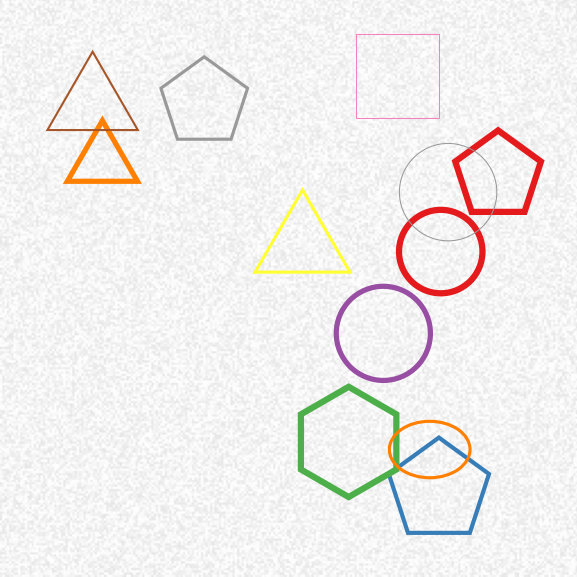[{"shape": "circle", "thickness": 3, "radius": 0.36, "center": [0.763, 0.564]}, {"shape": "pentagon", "thickness": 3, "radius": 0.39, "center": [0.863, 0.695]}, {"shape": "pentagon", "thickness": 2, "radius": 0.46, "center": [0.76, 0.15]}, {"shape": "hexagon", "thickness": 3, "radius": 0.48, "center": [0.604, 0.234]}, {"shape": "circle", "thickness": 2.5, "radius": 0.41, "center": [0.664, 0.422]}, {"shape": "triangle", "thickness": 2.5, "radius": 0.35, "center": [0.177, 0.72]}, {"shape": "oval", "thickness": 1.5, "radius": 0.35, "center": [0.744, 0.221]}, {"shape": "triangle", "thickness": 1.5, "radius": 0.47, "center": [0.524, 0.575]}, {"shape": "triangle", "thickness": 1, "radius": 0.45, "center": [0.16, 0.819]}, {"shape": "square", "thickness": 0.5, "radius": 0.36, "center": [0.688, 0.868]}, {"shape": "pentagon", "thickness": 1.5, "radius": 0.39, "center": [0.354, 0.822]}, {"shape": "circle", "thickness": 0.5, "radius": 0.42, "center": [0.776, 0.666]}]